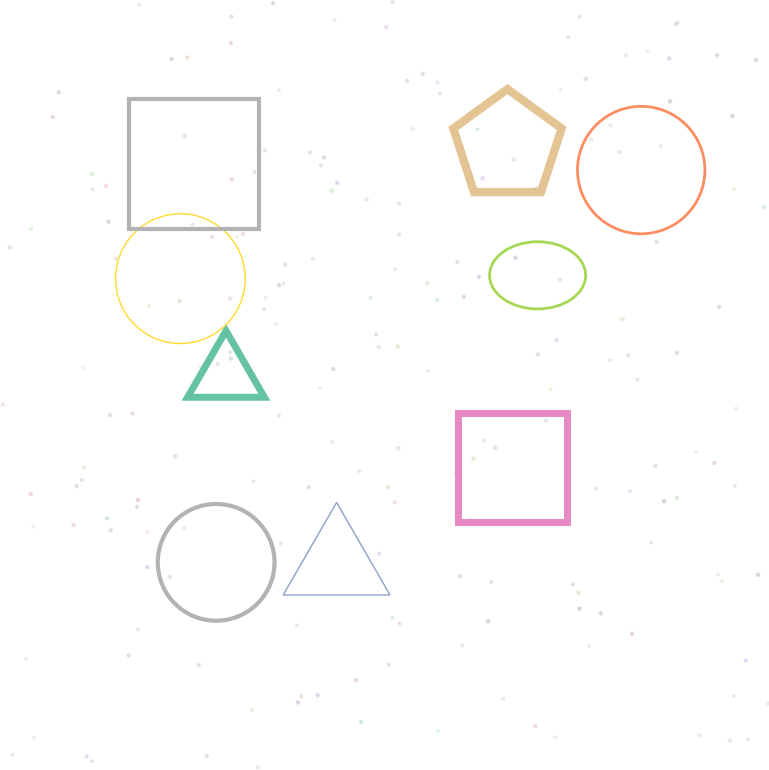[{"shape": "triangle", "thickness": 2.5, "radius": 0.29, "center": [0.294, 0.513]}, {"shape": "circle", "thickness": 1, "radius": 0.41, "center": [0.833, 0.779]}, {"shape": "triangle", "thickness": 0.5, "radius": 0.4, "center": [0.437, 0.267]}, {"shape": "square", "thickness": 2.5, "radius": 0.35, "center": [0.665, 0.393]}, {"shape": "oval", "thickness": 1, "radius": 0.31, "center": [0.698, 0.642]}, {"shape": "circle", "thickness": 0.5, "radius": 0.42, "center": [0.234, 0.638]}, {"shape": "pentagon", "thickness": 3, "radius": 0.37, "center": [0.659, 0.81]}, {"shape": "square", "thickness": 1.5, "radius": 0.42, "center": [0.252, 0.787]}, {"shape": "circle", "thickness": 1.5, "radius": 0.38, "center": [0.281, 0.27]}]